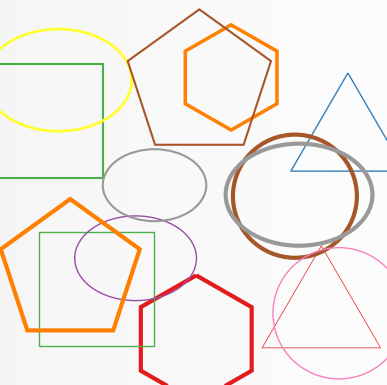[{"shape": "triangle", "thickness": 0.5, "radius": 0.88, "center": [0.829, 0.185]}, {"shape": "hexagon", "thickness": 3, "radius": 0.83, "center": [0.506, 0.12]}, {"shape": "triangle", "thickness": 1, "radius": 0.85, "center": [0.898, 0.64]}, {"shape": "square", "thickness": 1.5, "radius": 0.74, "center": [0.118, 0.686]}, {"shape": "square", "thickness": 1, "radius": 0.74, "center": [0.249, 0.249]}, {"shape": "oval", "thickness": 1, "radius": 0.79, "center": [0.35, 0.329]}, {"shape": "hexagon", "thickness": 2.5, "radius": 0.68, "center": [0.596, 0.799]}, {"shape": "pentagon", "thickness": 3, "radius": 0.94, "center": [0.181, 0.294]}, {"shape": "oval", "thickness": 2, "radius": 0.95, "center": [0.151, 0.792]}, {"shape": "circle", "thickness": 3, "radius": 0.8, "center": [0.761, 0.49]}, {"shape": "pentagon", "thickness": 1.5, "radius": 0.97, "center": [0.514, 0.781]}, {"shape": "circle", "thickness": 1, "radius": 0.85, "center": [0.875, 0.186]}, {"shape": "oval", "thickness": 1.5, "radius": 0.67, "center": [0.399, 0.519]}, {"shape": "oval", "thickness": 3, "radius": 0.95, "center": [0.772, 0.494]}]